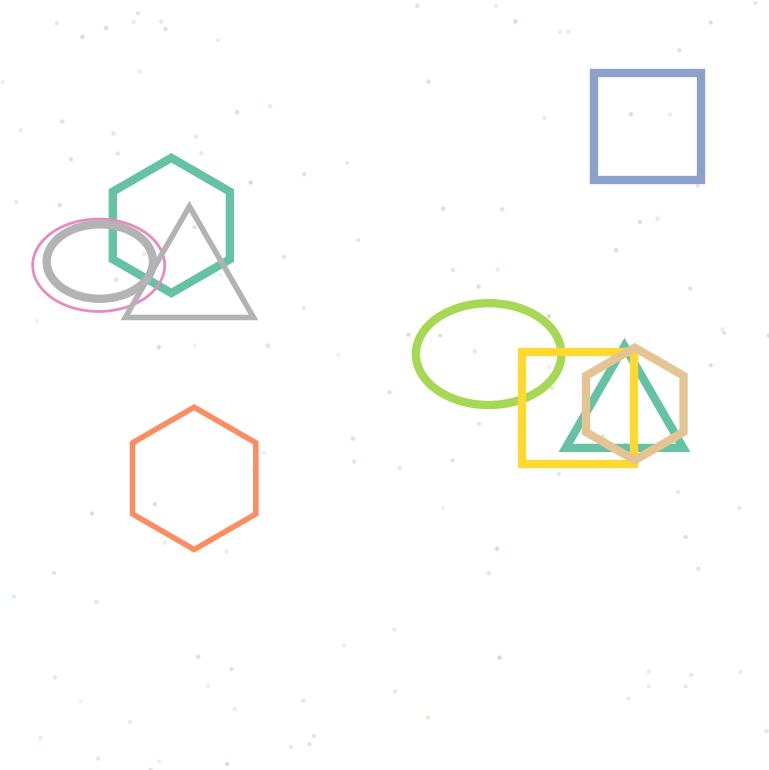[{"shape": "triangle", "thickness": 3, "radius": 0.44, "center": [0.811, 0.462]}, {"shape": "hexagon", "thickness": 3, "radius": 0.44, "center": [0.223, 0.707]}, {"shape": "hexagon", "thickness": 2, "radius": 0.46, "center": [0.252, 0.379]}, {"shape": "square", "thickness": 3, "radius": 0.35, "center": [0.841, 0.836]}, {"shape": "oval", "thickness": 1, "radius": 0.43, "center": [0.128, 0.656]}, {"shape": "oval", "thickness": 3, "radius": 0.47, "center": [0.635, 0.54]}, {"shape": "square", "thickness": 3, "radius": 0.37, "center": [0.75, 0.47]}, {"shape": "hexagon", "thickness": 3, "radius": 0.37, "center": [0.824, 0.475]}, {"shape": "triangle", "thickness": 2, "radius": 0.48, "center": [0.246, 0.636]}, {"shape": "oval", "thickness": 3, "radius": 0.35, "center": [0.13, 0.66]}]